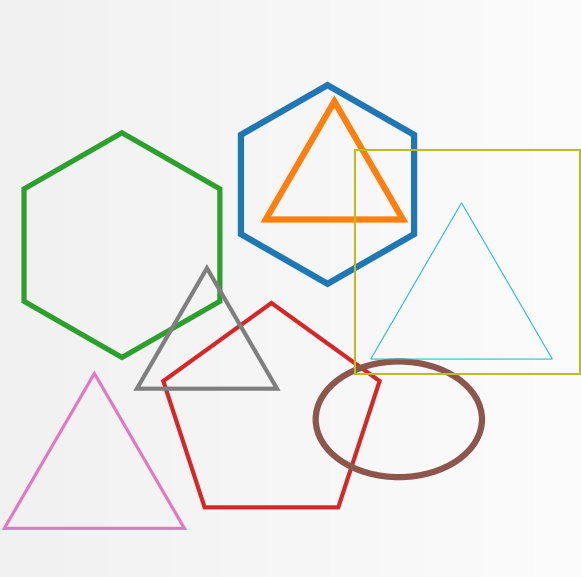[{"shape": "hexagon", "thickness": 3, "radius": 0.86, "center": [0.563, 0.68]}, {"shape": "triangle", "thickness": 3, "radius": 0.68, "center": [0.575, 0.687]}, {"shape": "hexagon", "thickness": 2.5, "radius": 0.97, "center": [0.21, 0.575]}, {"shape": "pentagon", "thickness": 2, "radius": 0.98, "center": [0.467, 0.279]}, {"shape": "oval", "thickness": 3, "radius": 0.72, "center": [0.686, 0.273]}, {"shape": "triangle", "thickness": 1.5, "radius": 0.89, "center": [0.162, 0.174]}, {"shape": "triangle", "thickness": 2, "radius": 0.7, "center": [0.356, 0.396]}, {"shape": "square", "thickness": 1, "radius": 0.97, "center": [0.804, 0.545]}, {"shape": "triangle", "thickness": 0.5, "radius": 0.9, "center": [0.794, 0.468]}]